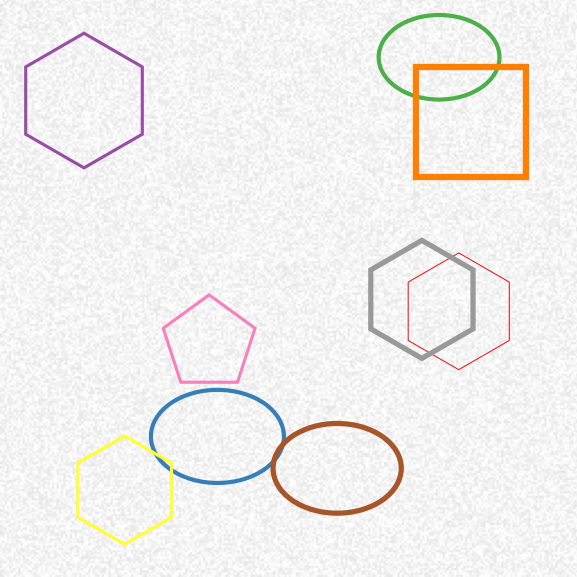[{"shape": "hexagon", "thickness": 0.5, "radius": 0.51, "center": [0.794, 0.46]}, {"shape": "oval", "thickness": 2, "radius": 0.58, "center": [0.376, 0.243]}, {"shape": "oval", "thickness": 2, "radius": 0.52, "center": [0.76, 0.9]}, {"shape": "hexagon", "thickness": 1.5, "radius": 0.58, "center": [0.145, 0.825]}, {"shape": "square", "thickness": 3, "radius": 0.48, "center": [0.815, 0.789]}, {"shape": "hexagon", "thickness": 1.5, "radius": 0.47, "center": [0.216, 0.15]}, {"shape": "oval", "thickness": 2.5, "radius": 0.55, "center": [0.584, 0.188]}, {"shape": "pentagon", "thickness": 1.5, "radius": 0.42, "center": [0.362, 0.405]}, {"shape": "hexagon", "thickness": 2.5, "radius": 0.51, "center": [0.731, 0.481]}]